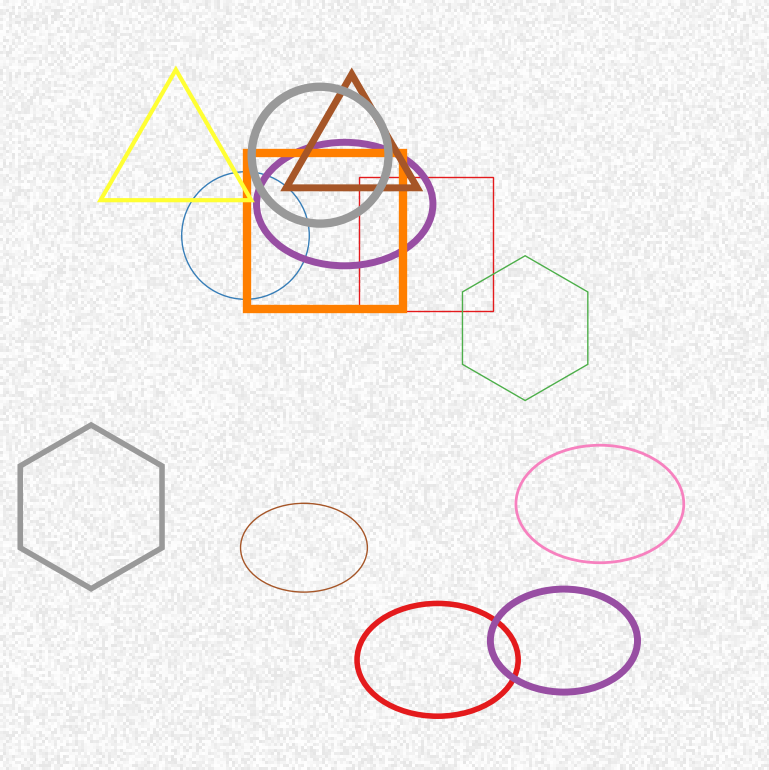[{"shape": "square", "thickness": 0.5, "radius": 0.43, "center": [0.553, 0.684]}, {"shape": "oval", "thickness": 2, "radius": 0.52, "center": [0.568, 0.143]}, {"shape": "circle", "thickness": 0.5, "radius": 0.41, "center": [0.319, 0.694]}, {"shape": "hexagon", "thickness": 0.5, "radius": 0.47, "center": [0.682, 0.574]}, {"shape": "oval", "thickness": 2.5, "radius": 0.57, "center": [0.448, 0.735]}, {"shape": "oval", "thickness": 2.5, "radius": 0.48, "center": [0.732, 0.168]}, {"shape": "square", "thickness": 3, "radius": 0.51, "center": [0.423, 0.699]}, {"shape": "triangle", "thickness": 1.5, "radius": 0.57, "center": [0.228, 0.797]}, {"shape": "triangle", "thickness": 2.5, "radius": 0.49, "center": [0.457, 0.805]}, {"shape": "oval", "thickness": 0.5, "radius": 0.41, "center": [0.395, 0.289]}, {"shape": "oval", "thickness": 1, "radius": 0.55, "center": [0.779, 0.345]}, {"shape": "circle", "thickness": 3, "radius": 0.44, "center": [0.416, 0.798]}, {"shape": "hexagon", "thickness": 2, "radius": 0.53, "center": [0.118, 0.342]}]